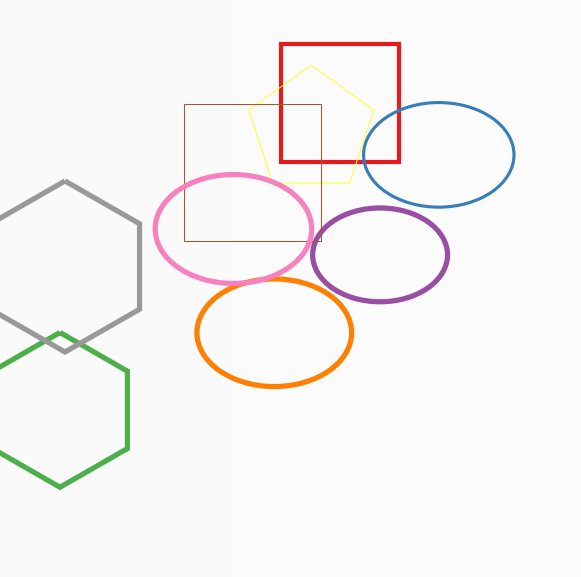[{"shape": "square", "thickness": 2, "radius": 0.51, "center": [0.585, 0.821]}, {"shape": "oval", "thickness": 1.5, "radius": 0.65, "center": [0.755, 0.731]}, {"shape": "hexagon", "thickness": 2.5, "radius": 0.67, "center": [0.103, 0.289]}, {"shape": "oval", "thickness": 2.5, "radius": 0.58, "center": [0.654, 0.558]}, {"shape": "oval", "thickness": 2.5, "radius": 0.67, "center": [0.472, 0.423]}, {"shape": "pentagon", "thickness": 0.5, "radius": 0.56, "center": [0.535, 0.774]}, {"shape": "square", "thickness": 0.5, "radius": 0.59, "center": [0.434, 0.7]}, {"shape": "oval", "thickness": 2.5, "radius": 0.67, "center": [0.402, 0.603]}, {"shape": "hexagon", "thickness": 2.5, "radius": 0.74, "center": [0.112, 0.538]}]